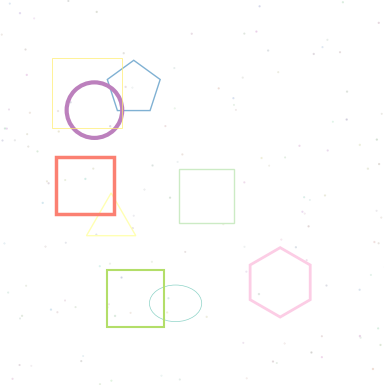[{"shape": "oval", "thickness": 0.5, "radius": 0.34, "center": [0.456, 0.212]}, {"shape": "triangle", "thickness": 1, "radius": 0.37, "center": [0.289, 0.425]}, {"shape": "square", "thickness": 2.5, "radius": 0.37, "center": [0.221, 0.517]}, {"shape": "pentagon", "thickness": 1, "radius": 0.36, "center": [0.347, 0.771]}, {"shape": "square", "thickness": 1.5, "radius": 0.37, "center": [0.351, 0.226]}, {"shape": "hexagon", "thickness": 2, "radius": 0.45, "center": [0.728, 0.267]}, {"shape": "circle", "thickness": 3, "radius": 0.36, "center": [0.245, 0.714]}, {"shape": "square", "thickness": 1, "radius": 0.36, "center": [0.537, 0.491]}, {"shape": "square", "thickness": 0.5, "radius": 0.45, "center": [0.226, 0.758]}]